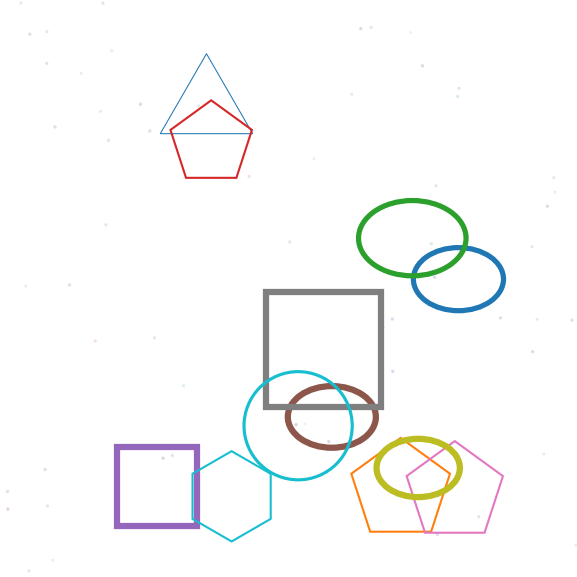[{"shape": "triangle", "thickness": 0.5, "radius": 0.46, "center": [0.358, 0.814]}, {"shape": "oval", "thickness": 2.5, "radius": 0.39, "center": [0.794, 0.516]}, {"shape": "pentagon", "thickness": 1, "radius": 0.45, "center": [0.694, 0.151]}, {"shape": "oval", "thickness": 2.5, "radius": 0.47, "center": [0.714, 0.587]}, {"shape": "pentagon", "thickness": 1, "radius": 0.37, "center": [0.366, 0.751]}, {"shape": "square", "thickness": 3, "radius": 0.35, "center": [0.272, 0.157]}, {"shape": "oval", "thickness": 3, "radius": 0.38, "center": [0.575, 0.277]}, {"shape": "pentagon", "thickness": 1, "radius": 0.44, "center": [0.788, 0.148]}, {"shape": "square", "thickness": 3, "radius": 0.5, "center": [0.56, 0.394]}, {"shape": "oval", "thickness": 3, "radius": 0.36, "center": [0.724, 0.189]}, {"shape": "circle", "thickness": 1.5, "radius": 0.47, "center": [0.516, 0.262]}, {"shape": "hexagon", "thickness": 1, "radius": 0.39, "center": [0.401, 0.14]}]